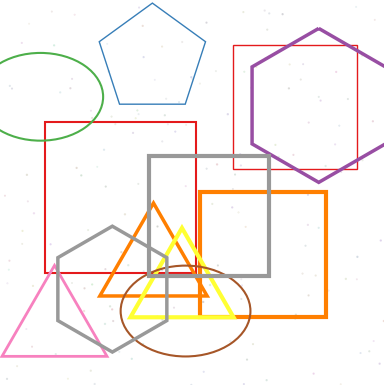[{"shape": "square", "thickness": 1, "radius": 0.8, "center": [0.767, 0.723]}, {"shape": "square", "thickness": 1.5, "radius": 0.98, "center": [0.314, 0.488]}, {"shape": "pentagon", "thickness": 1, "radius": 0.73, "center": [0.396, 0.847]}, {"shape": "oval", "thickness": 1.5, "radius": 0.81, "center": [0.105, 0.749]}, {"shape": "hexagon", "thickness": 2.5, "radius": 1.0, "center": [0.828, 0.726]}, {"shape": "square", "thickness": 3, "radius": 0.82, "center": [0.683, 0.339]}, {"shape": "triangle", "thickness": 2.5, "radius": 0.8, "center": [0.399, 0.312]}, {"shape": "triangle", "thickness": 3, "radius": 0.77, "center": [0.473, 0.253]}, {"shape": "oval", "thickness": 1.5, "radius": 0.84, "center": [0.482, 0.192]}, {"shape": "triangle", "thickness": 2, "radius": 0.79, "center": [0.142, 0.153]}, {"shape": "hexagon", "thickness": 2.5, "radius": 0.82, "center": [0.292, 0.249]}, {"shape": "square", "thickness": 3, "radius": 0.78, "center": [0.542, 0.44]}]